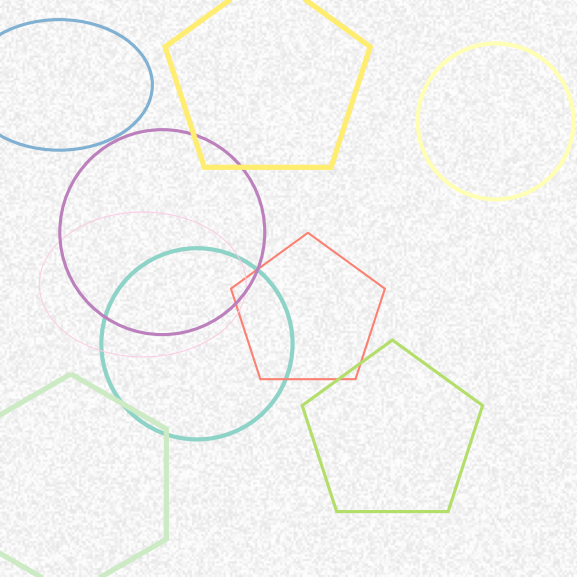[{"shape": "circle", "thickness": 2, "radius": 0.83, "center": [0.341, 0.404]}, {"shape": "circle", "thickness": 2, "radius": 0.67, "center": [0.858, 0.789]}, {"shape": "pentagon", "thickness": 1, "radius": 0.7, "center": [0.533, 0.456]}, {"shape": "oval", "thickness": 1.5, "radius": 0.81, "center": [0.102, 0.852]}, {"shape": "pentagon", "thickness": 1.5, "radius": 0.82, "center": [0.679, 0.246]}, {"shape": "oval", "thickness": 0.5, "radius": 0.9, "center": [0.247, 0.507]}, {"shape": "circle", "thickness": 1.5, "radius": 0.89, "center": [0.281, 0.597]}, {"shape": "hexagon", "thickness": 2.5, "radius": 0.95, "center": [0.123, 0.161]}, {"shape": "pentagon", "thickness": 2.5, "radius": 0.93, "center": [0.464, 0.86]}]